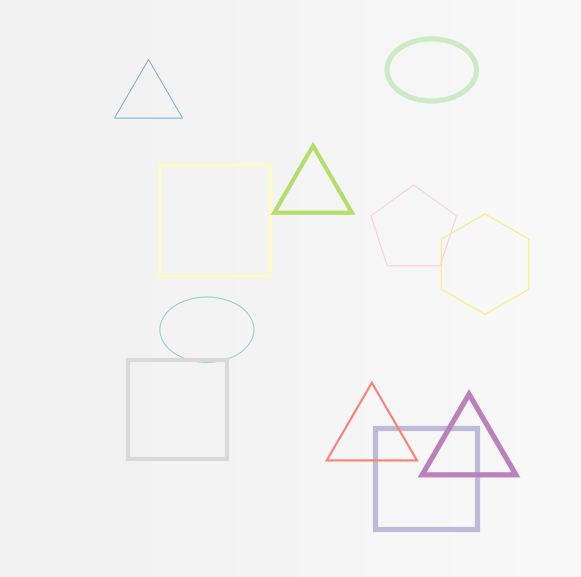[{"shape": "oval", "thickness": 0.5, "radius": 0.4, "center": [0.356, 0.428]}, {"shape": "square", "thickness": 1, "radius": 0.48, "center": [0.371, 0.617]}, {"shape": "square", "thickness": 2.5, "radius": 0.44, "center": [0.733, 0.17]}, {"shape": "triangle", "thickness": 1, "radius": 0.45, "center": [0.64, 0.247]}, {"shape": "triangle", "thickness": 0.5, "radius": 0.34, "center": [0.256, 0.828]}, {"shape": "triangle", "thickness": 2, "radius": 0.39, "center": [0.539, 0.669]}, {"shape": "pentagon", "thickness": 0.5, "radius": 0.39, "center": [0.712, 0.602]}, {"shape": "square", "thickness": 2, "radius": 0.43, "center": [0.306, 0.29]}, {"shape": "triangle", "thickness": 2.5, "radius": 0.47, "center": [0.807, 0.223]}, {"shape": "oval", "thickness": 2.5, "radius": 0.38, "center": [0.743, 0.878]}, {"shape": "hexagon", "thickness": 0.5, "radius": 0.43, "center": [0.834, 0.542]}]